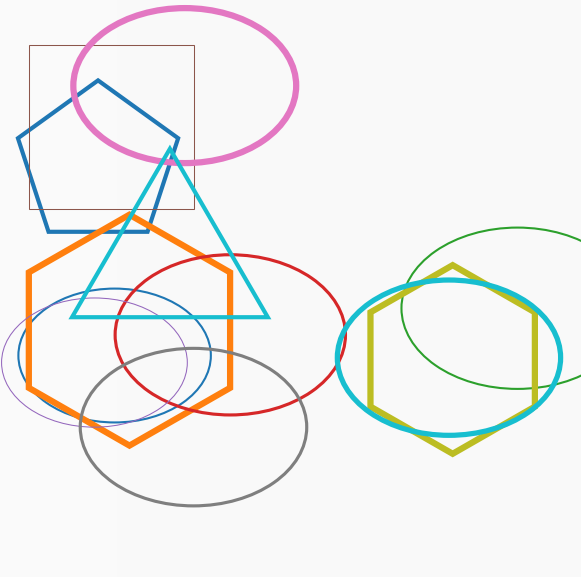[{"shape": "pentagon", "thickness": 2, "radius": 0.72, "center": [0.169, 0.715]}, {"shape": "oval", "thickness": 1, "radius": 0.83, "center": [0.197, 0.384]}, {"shape": "hexagon", "thickness": 3, "radius": 1.0, "center": [0.223, 0.427]}, {"shape": "oval", "thickness": 1, "radius": 1.0, "center": [0.89, 0.465]}, {"shape": "oval", "thickness": 1.5, "radius": 0.99, "center": [0.396, 0.419]}, {"shape": "oval", "thickness": 0.5, "radius": 0.8, "center": [0.162, 0.371]}, {"shape": "square", "thickness": 0.5, "radius": 0.71, "center": [0.191, 0.779]}, {"shape": "oval", "thickness": 3, "radius": 0.96, "center": [0.318, 0.851]}, {"shape": "oval", "thickness": 1.5, "radius": 0.97, "center": [0.333, 0.26]}, {"shape": "hexagon", "thickness": 3, "radius": 0.82, "center": [0.779, 0.377]}, {"shape": "triangle", "thickness": 2, "radius": 0.97, "center": [0.292, 0.547]}, {"shape": "oval", "thickness": 2.5, "radius": 0.96, "center": [0.772, 0.38]}]